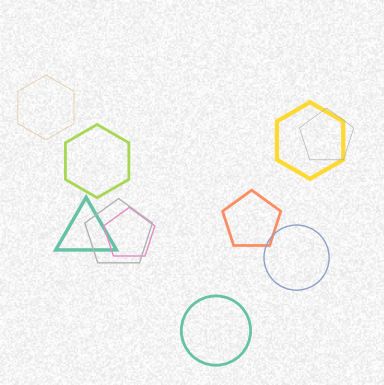[{"shape": "triangle", "thickness": 2.5, "radius": 0.46, "center": [0.224, 0.396]}, {"shape": "circle", "thickness": 2, "radius": 0.45, "center": [0.561, 0.141]}, {"shape": "pentagon", "thickness": 2, "radius": 0.4, "center": [0.654, 0.427]}, {"shape": "circle", "thickness": 1, "radius": 0.42, "center": [0.77, 0.331]}, {"shape": "pentagon", "thickness": 1, "radius": 0.35, "center": [0.336, 0.392]}, {"shape": "hexagon", "thickness": 2, "radius": 0.48, "center": [0.252, 0.582]}, {"shape": "hexagon", "thickness": 3, "radius": 0.5, "center": [0.805, 0.635]}, {"shape": "hexagon", "thickness": 0.5, "radius": 0.42, "center": [0.119, 0.721]}, {"shape": "pentagon", "thickness": 0.5, "radius": 0.37, "center": [0.848, 0.645]}, {"shape": "pentagon", "thickness": 1, "radius": 0.46, "center": [0.308, 0.392]}]